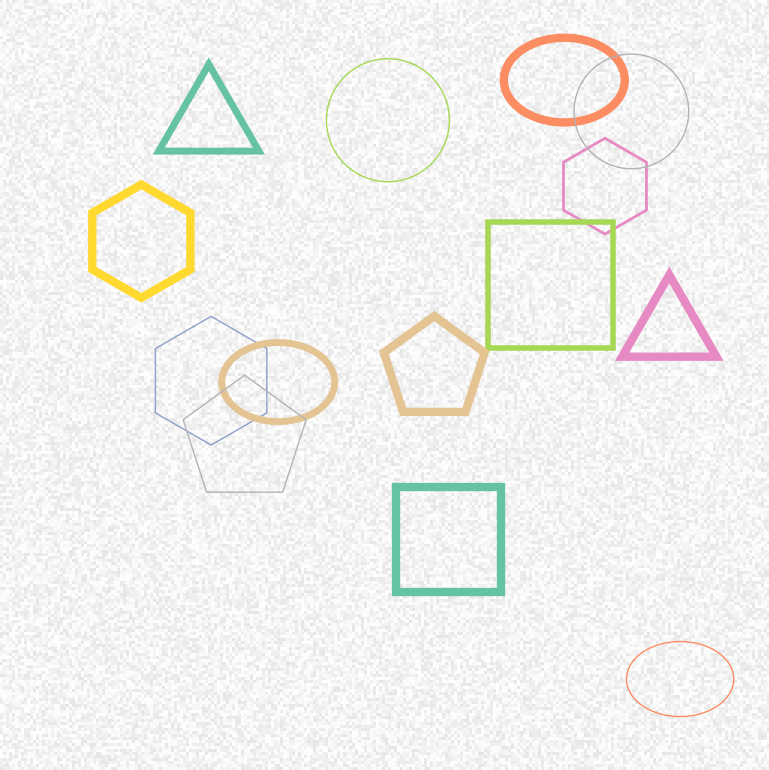[{"shape": "square", "thickness": 3, "radius": 0.34, "center": [0.582, 0.299]}, {"shape": "triangle", "thickness": 2.5, "radius": 0.38, "center": [0.271, 0.841]}, {"shape": "oval", "thickness": 3, "radius": 0.39, "center": [0.733, 0.896]}, {"shape": "oval", "thickness": 0.5, "radius": 0.35, "center": [0.883, 0.118]}, {"shape": "hexagon", "thickness": 0.5, "radius": 0.42, "center": [0.274, 0.506]}, {"shape": "triangle", "thickness": 3, "radius": 0.35, "center": [0.869, 0.572]}, {"shape": "hexagon", "thickness": 1, "radius": 0.31, "center": [0.786, 0.758]}, {"shape": "circle", "thickness": 0.5, "radius": 0.4, "center": [0.504, 0.844]}, {"shape": "square", "thickness": 2, "radius": 0.41, "center": [0.715, 0.63]}, {"shape": "hexagon", "thickness": 3, "radius": 0.37, "center": [0.184, 0.687]}, {"shape": "oval", "thickness": 2.5, "radius": 0.37, "center": [0.361, 0.504]}, {"shape": "pentagon", "thickness": 3, "radius": 0.34, "center": [0.564, 0.521]}, {"shape": "pentagon", "thickness": 0.5, "radius": 0.42, "center": [0.318, 0.429]}, {"shape": "circle", "thickness": 0.5, "radius": 0.37, "center": [0.82, 0.855]}]